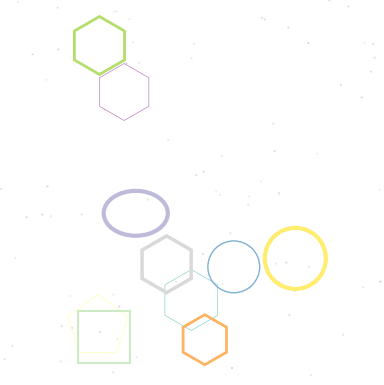[{"shape": "hexagon", "thickness": 0.5, "radius": 0.4, "center": [0.497, 0.221]}, {"shape": "pentagon", "thickness": 0.5, "radius": 0.41, "center": [0.254, 0.152]}, {"shape": "oval", "thickness": 3, "radius": 0.42, "center": [0.353, 0.446]}, {"shape": "circle", "thickness": 1, "radius": 0.34, "center": [0.607, 0.307]}, {"shape": "hexagon", "thickness": 2, "radius": 0.33, "center": [0.532, 0.118]}, {"shape": "hexagon", "thickness": 2, "radius": 0.38, "center": [0.258, 0.882]}, {"shape": "hexagon", "thickness": 2.5, "radius": 0.37, "center": [0.433, 0.314]}, {"shape": "hexagon", "thickness": 0.5, "radius": 0.37, "center": [0.323, 0.761]}, {"shape": "square", "thickness": 1.5, "radius": 0.34, "center": [0.27, 0.126]}, {"shape": "circle", "thickness": 3, "radius": 0.4, "center": [0.767, 0.329]}]